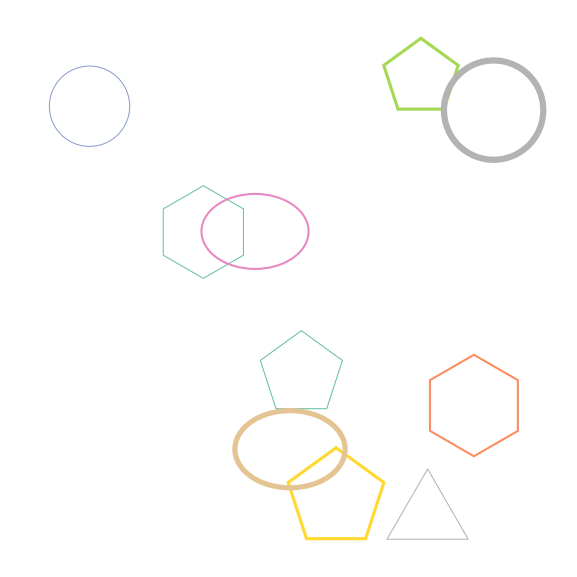[{"shape": "pentagon", "thickness": 0.5, "radius": 0.37, "center": [0.522, 0.352]}, {"shape": "hexagon", "thickness": 0.5, "radius": 0.4, "center": [0.352, 0.597]}, {"shape": "hexagon", "thickness": 1, "radius": 0.44, "center": [0.821, 0.297]}, {"shape": "circle", "thickness": 0.5, "radius": 0.35, "center": [0.155, 0.815]}, {"shape": "oval", "thickness": 1, "radius": 0.46, "center": [0.442, 0.598]}, {"shape": "pentagon", "thickness": 1.5, "radius": 0.34, "center": [0.729, 0.865]}, {"shape": "pentagon", "thickness": 1.5, "radius": 0.44, "center": [0.582, 0.137]}, {"shape": "oval", "thickness": 2.5, "radius": 0.48, "center": [0.502, 0.221]}, {"shape": "circle", "thickness": 3, "radius": 0.43, "center": [0.855, 0.808]}, {"shape": "triangle", "thickness": 0.5, "radius": 0.41, "center": [0.74, 0.106]}]